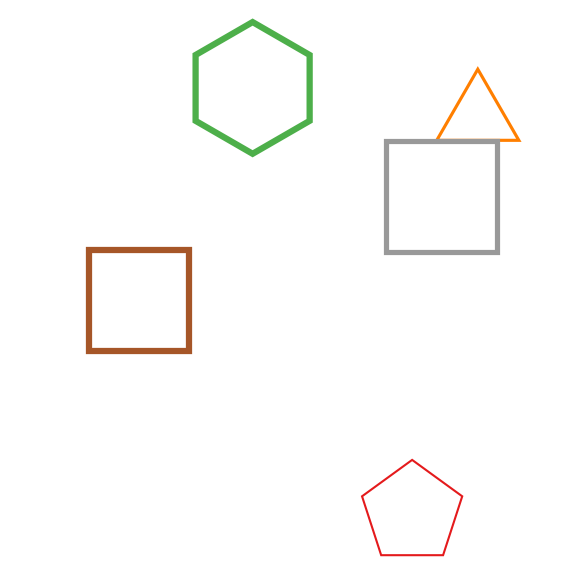[{"shape": "pentagon", "thickness": 1, "radius": 0.46, "center": [0.714, 0.112]}, {"shape": "hexagon", "thickness": 3, "radius": 0.57, "center": [0.437, 0.847]}, {"shape": "triangle", "thickness": 1.5, "radius": 0.41, "center": [0.827, 0.797]}, {"shape": "square", "thickness": 3, "radius": 0.44, "center": [0.241, 0.479]}, {"shape": "square", "thickness": 2.5, "radius": 0.48, "center": [0.764, 0.658]}]